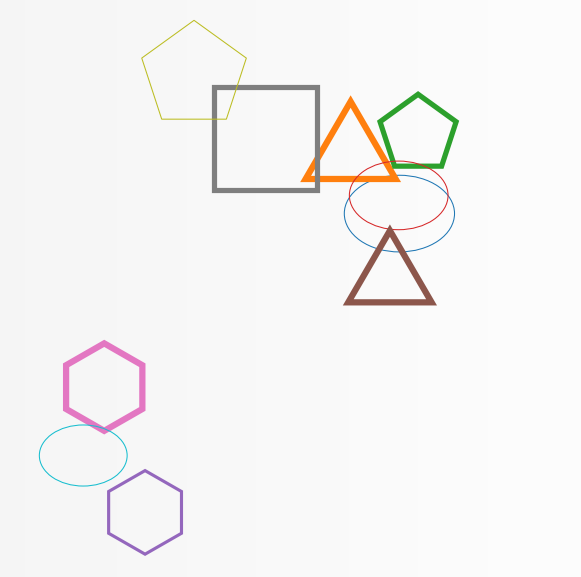[{"shape": "oval", "thickness": 0.5, "radius": 0.47, "center": [0.687, 0.629]}, {"shape": "triangle", "thickness": 3, "radius": 0.45, "center": [0.603, 0.734]}, {"shape": "pentagon", "thickness": 2.5, "radius": 0.34, "center": [0.719, 0.767]}, {"shape": "oval", "thickness": 0.5, "radius": 0.42, "center": [0.686, 0.661]}, {"shape": "hexagon", "thickness": 1.5, "radius": 0.36, "center": [0.25, 0.112]}, {"shape": "triangle", "thickness": 3, "radius": 0.41, "center": [0.671, 0.517]}, {"shape": "hexagon", "thickness": 3, "radius": 0.38, "center": [0.179, 0.329]}, {"shape": "square", "thickness": 2.5, "radius": 0.44, "center": [0.458, 0.759]}, {"shape": "pentagon", "thickness": 0.5, "radius": 0.47, "center": [0.334, 0.869]}, {"shape": "oval", "thickness": 0.5, "radius": 0.38, "center": [0.143, 0.21]}]